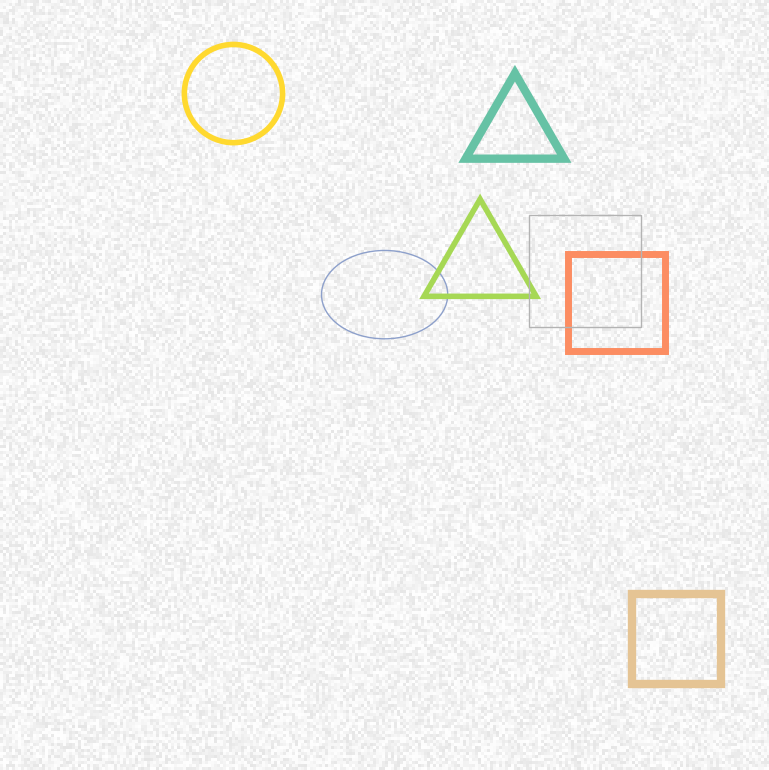[{"shape": "triangle", "thickness": 3, "radius": 0.37, "center": [0.669, 0.831]}, {"shape": "square", "thickness": 2.5, "radius": 0.31, "center": [0.801, 0.607]}, {"shape": "oval", "thickness": 0.5, "radius": 0.41, "center": [0.499, 0.617]}, {"shape": "triangle", "thickness": 2, "radius": 0.42, "center": [0.624, 0.657]}, {"shape": "circle", "thickness": 2, "radius": 0.32, "center": [0.303, 0.879]}, {"shape": "square", "thickness": 3, "radius": 0.29, "center": [0.878, 0.17]}, {"shape": "square", "thickness": 0.5, "radius": 0.36, "center": [0.76, 0.648]}]